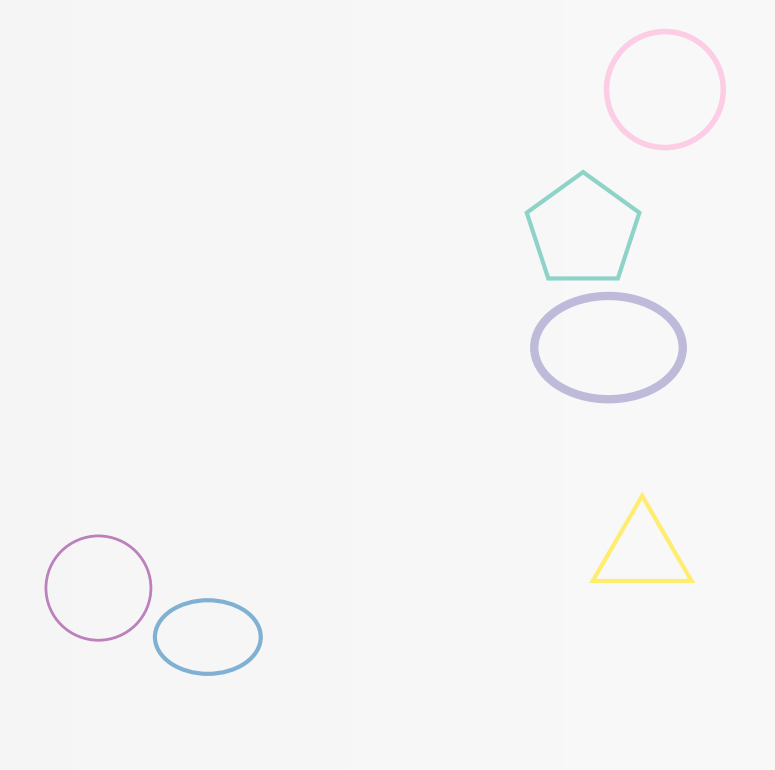[{"shape": "pentagon", "thickness": 1.5, "radius": 0.38, "center": [0.752, 0.7]}, {"shape": "oval", "thickness": 3, "radius": 0.48, "center": [0.785, 0.549]}, {"shape": "oval", "thickness": 1.5, "radius": 0.34, "center": [0.268, 0.173]}, {"shape": "circle", "thickness": 2, "radius": 0.38, "center": [0.858, 0.884]}, {"shape": "circle", "thickness": 1, "radius": 0.34, "center": [0.127, 0.236]}, {"shape": "triangle", "thickness": 1.5, "radius": 0.37, "center": [0.829, 0.282]}]